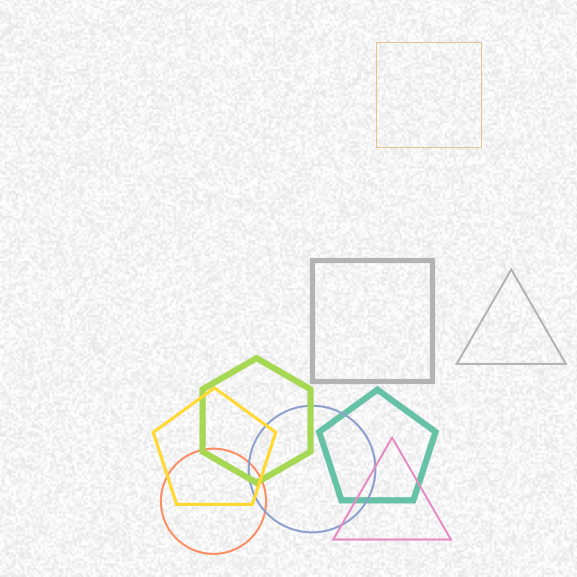[{"shape": "pentagon", "thickness": 3, "radius": 0.53, "center": [0.653, 0.218]}, {"shape": "circle", "thickness": 1, "radius": 0.46, "center": [0.37, 0.131]}, {"shape": "circle", "thickness": 1, "radius": 0.55, "center": [0.54, 0.187]}, {"shape": "triangle", "thickness": 1, "radius": 0.59, "center": [0.679, 0.124]}, {"shape": "hexagon", "thickness": 3, "radius": 0.54, "center": [0.444, 0.271]}, {"shape": "pentagon", "thickness": 1.5, "radius": 0.56, "center": [0.371, 0.216]}, {"shape": "square", "thickness": 0.5, "radius": 0.45, "center": [0.742, 0.836]}, {"shape": "square", "thickness": 2.5, "radius": 0.52, "center": [0.644, 0.445]}, {"shape": "triangle", "thickness": 1, "radius": 0.55, "center": [0.885, 0.423]}]